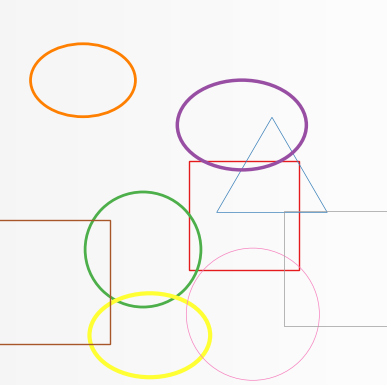[{"shape": "square", "thickness": 1, "radius": 0.71, "center": [0.629, 0.441]}, {"shape": "triangle", "thickness": 0.5, "radius": 0.82, "center": [0.702, 0.531]}, {"shape": "circle", "thickness": 2, "radius": 0.75, "center": [0.369, 0.352]}, {"shape": "oval", "thickness": 2.5, "radius": 0.83, "center": [0.624, 0.675]}, {"shape": "oval", "thickness": 2, "radius": 0.68, "center": [0.214, 0.792]}, {"shape": "oval", "thickness": 3, "radius": 0.78, "center": [0.387, 0.129]}, {"shape": "square", "thickness": 1, "radius": 0.81, "center": [0.124, 0.268]}, {"shape": "circle", "thickness": 0.5, "radius": 0.86, "center": [0.653, 0.184]}, {"shape": "square", "thickness": 0.5, "radius": 0.74, "center": [0.881, 0.302]}]